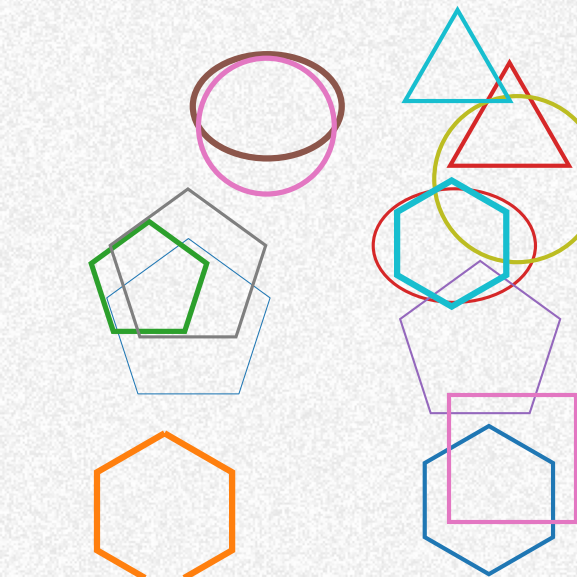[{"shape": "pentagon", "thickness": 0.5, "radius": 0.74, "center": [0.326, 0.437]}, {"shape": "hexagon", "thickness": 2, "radius": 0.64, "center": [0.847, 0.133]}, {"shape": "hexagon", "thickness": 3, "radius": 0.68, "center": [0.285, 0.114]}, {"shape": "pentagon", "thickness": 2.5, "radius": 0.53, "center": [0.258, 0.51]}, {"shape": "oval", "thickness": 1.5, "radius": 0.7, "center": [0.787, 0.574]}, {"shape": "triangle", "thickness": 2, "radius": 0.59, "center": [0.882, 0.772]}, {"shape": "pentagon", "thickness": 1, "radius": 0.73, "center": [0.831, 0.402]}, {"shape": "oval", "thickness": 3, "radius": 0.64, "center": [0.463, 0.815]}, {"shape": "square", "thickness": 2, "radius": 0.55, "center": [0.888, 0.205]}, {"shape": "circle", "thickness": 2.5, "radius": 0.59, "center": [0.461, 0.781]}, {"shape": "pentagon", "thickness": 1.5, "radius": 0.71, "center": [0.325, 0.53]}, {"shape": "circle", "thickness": 2, "radius": 0.72, "center": [0.896, 0.689]}, {"shape": "triangle", "thickness": 2, "radius": 0.53, "center": [0.792, 0.877]}, {"shape": "hexagon", "thickness": 3, "radius": 0.55, "center": [0.782, 0.577]}]